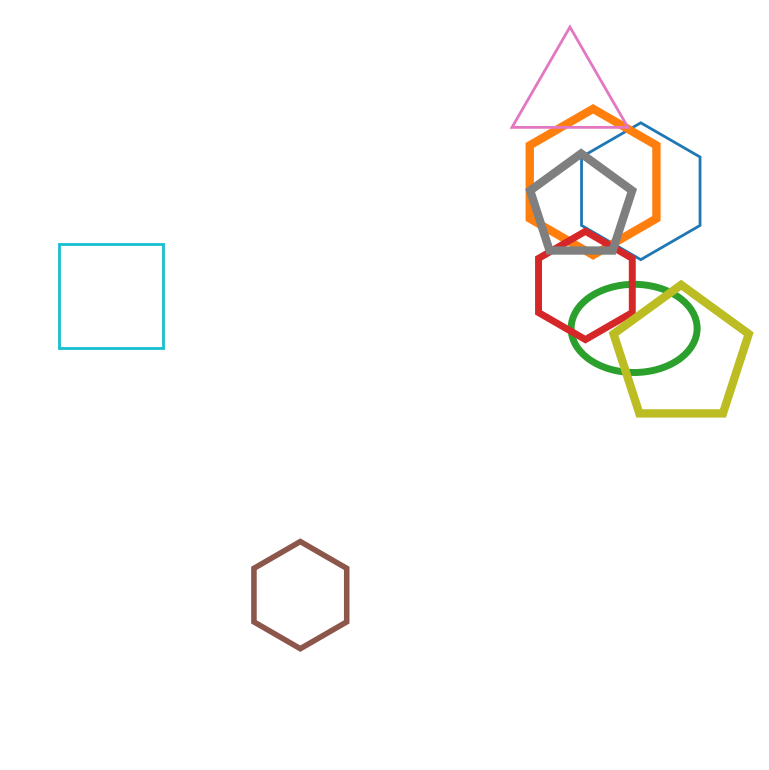[{"shape": "hexagon", "thickness": 1, "radius": 0.44, "center": [0.832, 0.752]}, {"shape": "hexagon", "thickness": 3, "radius": 0.47, "center": [0.77, 0.764]}, {"shape": "oval", "thickness": 2.5, "radius": 0.41, "center": [0.824, 0.573]}, {"shape": "hexagon", "thickness": 2.5, "radius": 0.35, "center": [0.76, 0.629]}, {"shape": "hexagon", "thickness": 2, "radius": 0.35, "center": [0.39, 0.227]}, {"shape": "triangle", "thickness": 1, "radius": 0.43, "center": [0.74, 0.878]}, {"shape": "pentagon", "thickness": 3, "radius": 0.35, "center": [0.755, 0.731]}, {"shape": "pentagon", "thickness": 3, "radius": 0.46, "center": [0.885, 0.538]}, {"shape": "square", "thickness": 1, "radius": 0.34, "center": [0.144, 0.616]}]